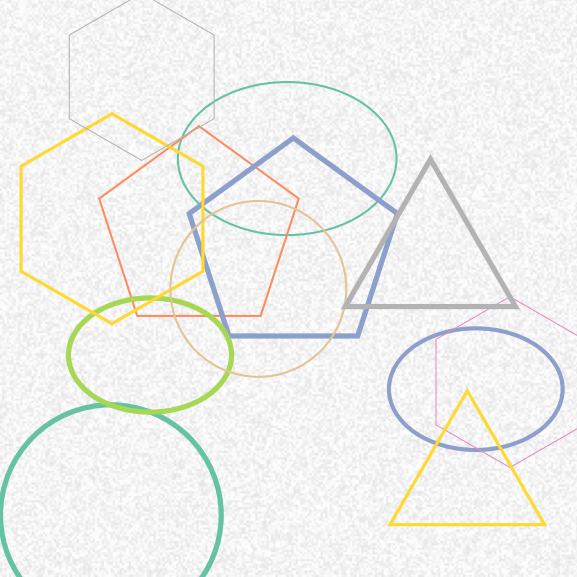[{"shape": "oval", "thickness": 1, "radius": 0.95, "center": [0.497, 0.725]}, {"shape": "circle", "thickness": 2.5, "radius": 0.96, "center": [0.192, 0.107]}, {"shape": "pentagon", "thickness": 1, "radius": 0.91, "center": [0.344, 0.599]}, {"shape": "pentagon", "thickness": 2.5, "radius": 0.95, "center": [0.508, 0.571]}, {"shape": "oval", "thickness": 2, "radius": 0.75, "center": [0.824, 0.325]}, {"shape": "hexagon", "thickness": 0.5, "radius": 0.74, "center": [0.883, 0.337]}, {"shape": "oval", "thickness": 2.5, "radius": 0.71, "center": [0.26, 0.384]}, {"shape": "hexagon", "thickness": 1.5, "radius": 0.91, "center": [0.194, 0.62]}, {"shape": "triangle", "thickness": 1.5, "radius": 0.77, "center": [0.809, 0.168]}, {"shape": "circle", "thickness": 1, "radius": 0.76, "center": [0.447, 0.499]}, {"shape": "hexagon", "thickness": 0.5, "radius": 0.72, "center": [0.245, 0.866]}, {"shape": "triangle", "thickness": 2.5, "radius": 0.85, "center": [0.745, 0.553]}]